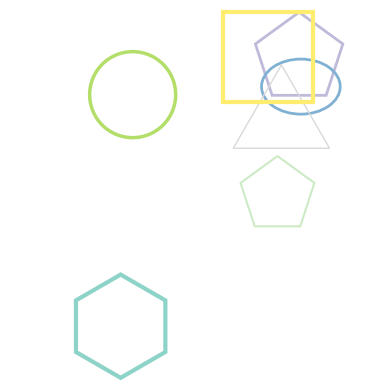[{"shape": "hexagon", "thickness": 3, "radius": 0.67, "center": [0.313, 0.153]}, {"shape": "pentagon", "thickness": 2, "radius": 0.6, "center": [0.777, 0.849]}, {"shape": "oval", "thickness": 2, "radius": 0.51, "center": [0.781, 0.775]}, {"shape": "circle", "thickness": 2.5, "radius": 0.56, "center": [0.345, 0.754]}, {"shape": "triangle", "thickness": 1, "radius": 0.72, "center": [0.731, 0.687]}, {"shape": "pentagon", "thickness": 1.5, "radius": 0.5, "center": [0.721, 0.494]}, {"shape": "square", "thickness": 3, "radius": 0.58, "center": [0.696, 0.852]}]